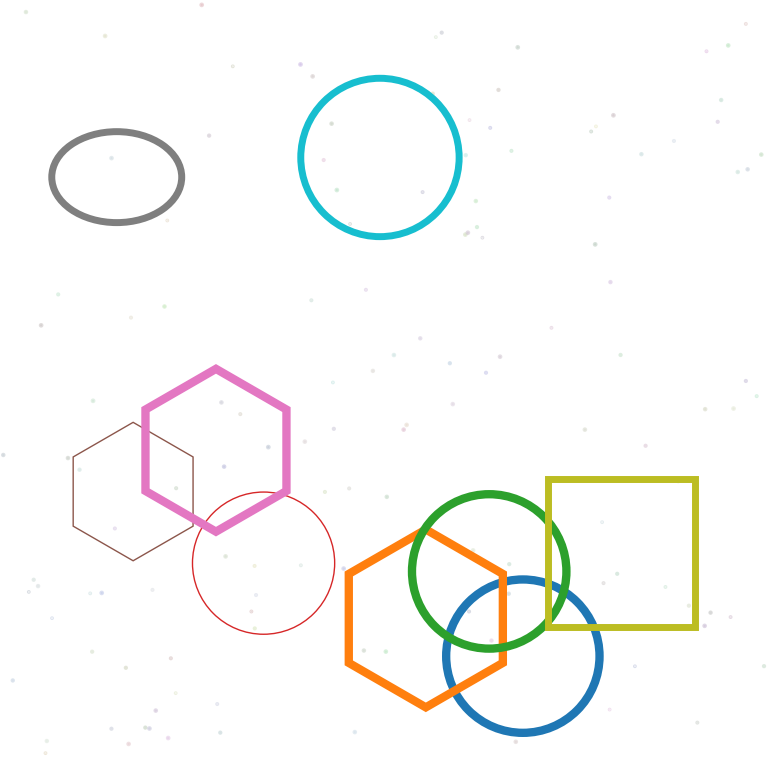[{"shape": "circle", "thickness": 3, "radius": 0.5, "center": [0.679, 0.148]}, {"shape": "hexagon", "thickness": 3, "radius": 0.58, "center": [0.553, 0.197]}, {"shape": "circle", "thickness": 3, "radius": 0.5, "center": [0.635, 0.258]}, {"shape": "circle", "thickness": 0.5, "radius": 0.46, "center": [0.342, 0.269]}, {"shape": "hexagon", "thickness": 0.5, "radius": 0.45, "center": [0.173, 0.362]}, {"shape": "hexagon", "thickness": 3, "radius": 0.53, "center": [0.28, 0.415]}, {"shape": "oval", "thickness": 2.5, "radius": 0.42, "center": [0.152, 0.77]}, {"shape": "square", "thickness": 2.5, "radius": 0.48, "center": [0.807, 0.282]}, {"shape": "circle", "thickness": 2.5, "radius": 0.51, "center": [0.493, 0.796]}]